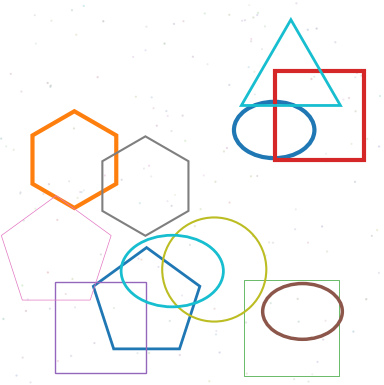[{"shape": "pentagon", "thickness": 2, "radius": 0.73, "center": [0.381, 0.211]}, {"shape": "oval", "thickness": 3, "radius": 0.52, "center": [0.712, 0.662]}, {"shape": "hexagon", "thickness": 3, "radius": 0.63, "center": [0.193, 0.585]}, {"shape": "square", "thickness": 0.5, "radius": 0.62, "center": [0.757, 0.148]}, {"shape": "square", "thickness": 3, "radius": 0.58, "center": [0.829, 0.699]}, {"shape": "square", "thickness": 1, "radius": 0.59, "center": [0.261, 0.149]}, {"shape": "oval", "thickness": 2.5, "radius": 0.52, "center": [0.786, 0.191]}, {"shape": "pentagon", "thickness": 0.5, "radius": 0.75, "center": [0.146, 0.342]}, {"shape": "hexagon", "thickness": 1.5, "radius": 0.65, "center": [0.378, 0.517]}, {"shape": "circle", "thickness": 1.5, "radius": 0.68, "center": [0.557, 0.3]}, {"shape": "oval", "thickness": 2, "radius": 0.66, "center": [0.447, 0.296]}, {"shape": "triangle", "thickness": 2, "radius": 0.74, "center": [0.756, 0.8]}]